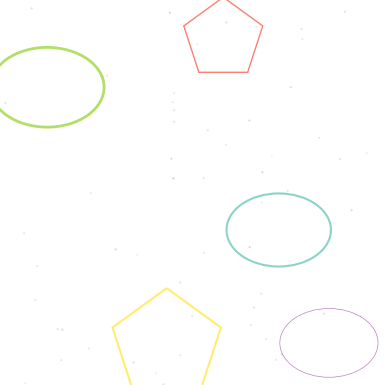[{"shape": "oval", "thickness": 1.5, "radius": 0.68, "center": [0.724, 0.403]}, {"shape": "pentagon", "thickness": 1, "radius": 0.54, "center": [0.58, 0.899]}, {"shape": "oval", "thickness": 2, "radius": 0.74, "center": [0.122, 0.773]}, {"shape": "oval", "thickness": 0.5, "radius": 0.64, "center": [0.854, 0.109]}, {"shape": "pentagon", "thickness": 1.5, "radius": 0.74, "center": [0.433, 0.104]}]